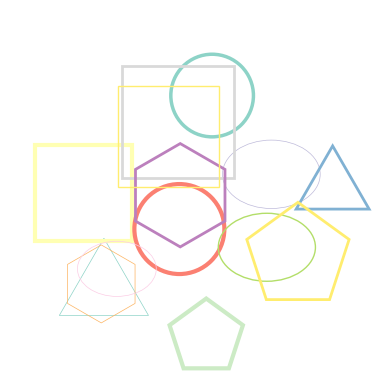[{"shape": "circle", "thickness": 2.5, "radius": 0.54, "center": [0.551, 0.752]}, {"shape": "triangle", "thickness": 0.5, "radius": 0.67, "center": [0.27, 0.247]}, {"shape": "square", "thickness": 3, "radius": 0.62, "center": [0.217, 0.499]}, {"shape": "oval", "thickness": 0.5, "radius": 0.63, "center": [0.705, 0.547]}, {"shape": "circle", "thickness": 3, "radius": 0.58, "center": [0.466, 0.405]}, {"shape": "triangle", "thickness": 2, "radius": 0.55, "center": [0.864, 0.512]}, {"shape": "hexagon", "thickness": 0.5, "radius": 0.51, "center": [0.263, 0.263]}, {"shape": "oval", "thickness": 1, "radius": 0.63, "center": [0.693, 0.358]}, {"shape": "oval", "thickness": 0.5, "radius": 0.51, "center": [0.304, 0.302]}, {"shape": "square", "thickness": 2, "radius": 0.73, "center": [0.462, 0.684]}, {"shape": "hexagon", "thickness": 2, "radius": 0.67, "center": [0.468, 0.493]}, {"shape": "pentagon", "thickness": 3, "radius": 0.5, "center": [0.536, 0.124]}, {"shape": "square", "thickness": 1, "radius": 0.66, "center": [0.438, 0.645]}, {"shape": "pentagon", "thickness": 2, "radius": 0.7, "center": [0.774, 0.335]}]